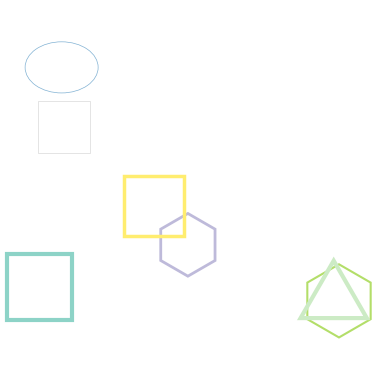[{"shape": "square", "thickness": 3, "radius": 0.43, "center": [0.103, 0.255]}, {"shape": "hexagon", "thickness": 2, "radius": 0.41, "center": [0.488, 0.364]}, {"shape": "oval", "thickness": 0.5, "radius": 0.47, "center": [0.16, 0.825]}, {"shape": "hexagon", "thickness": 1.5, "radius": 0.47, "center": [0.88, 0.218]}, {"shape": "square", "thickness": 0.5, "radius": 0.34, "center": [0.166, 0.669]}, {"shape": "triangle", "thickness": 3, "radius": 0.5, "center": [0.867, 0.223]}, {"shape": "square", "thickness": 2.5, "radius": 0.39, "center": [0.401, 0.465]}]